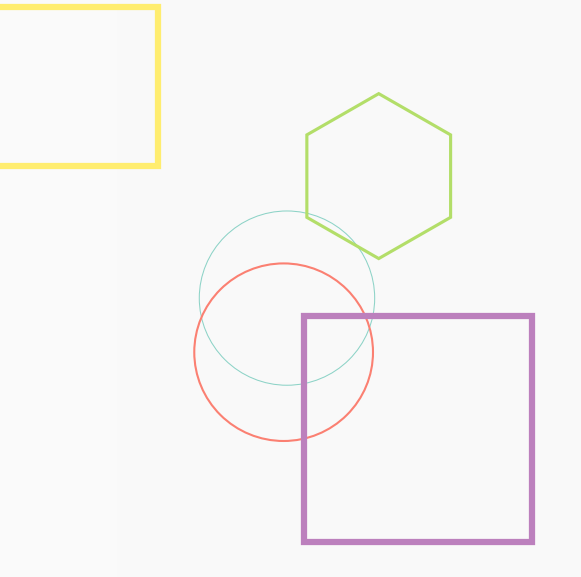[{"shape": "circle", "thickness": 0.5, "radius": 0.75, "center": [0.494, 0.483]}, {"shape": "circle", "thickness": 1, "radius": 0.77, "center": [0.488, 0.389]}, {"shape": "hexagon", "thickness": 1.5, "radius": 0.71, "center": [0.652, 0.694]}, {"shape": "square", "thickness": 3, "radius": 0.98, "center": [0.72, 0.256]}, {"shape": "square", "thickness": 3, "radius": 0.69, "center": [0.133, 0.849]}]